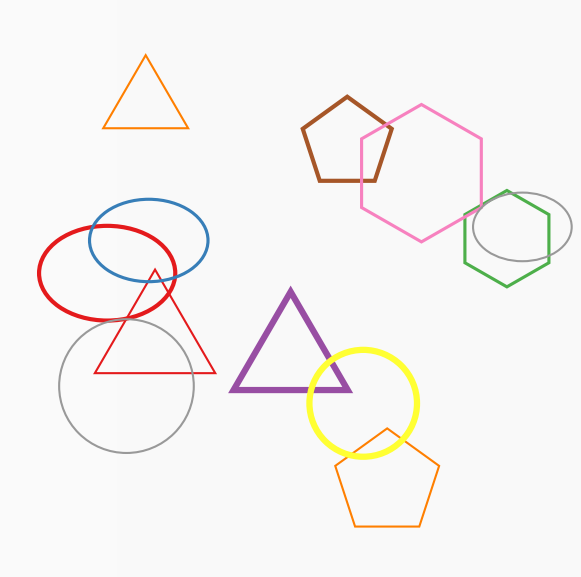[{"shape": "triangle", "thickness": 1, "radius": 0.6, "center": [0.267, 0.413]}, {"shape": "oval", "thickness": 2, "radius": 0.59, "center": [0.184, 0.526]}, {"shape": "oval", "thickness": 1.5, "radius": 0.51, "center": [0.256, 0.583]}, {"shape": "hexagon", "thickness": 1.5, "radius": 0.42, "center": [0.872, 0.586]}, {"shape": "triangle", "thickness": 3, "radius": 0.57, "center": [0.5, 0.38]}, {"shape": "triangle", "thickness": 1, "radius": 0.42, "center": [0.251, 0.819]}, {"shape": "pentagon", "thickness": 1, "radius": 0.47, "center": [0.666, 0.163]}, {"shape": "circle", "thickness": 3, "radius": 0.46, "center": [0.625, 0.301]}, {"shape": "pentagon", "thickness": 2, "radius": 0.4, "center": [0.597, 0.751]}, {"shape": "hexagon", "thickness": 1.5, "radius": 0.59, "center": [0.725, 0.699]}, {"shape": "oval", "thickness": 1, "radius": 0.42, "center": [0.899, 0.606]}, {"shape": "circle", "thickness": 1, "radius": 0.58, "center": [0.218, 0.331]}]